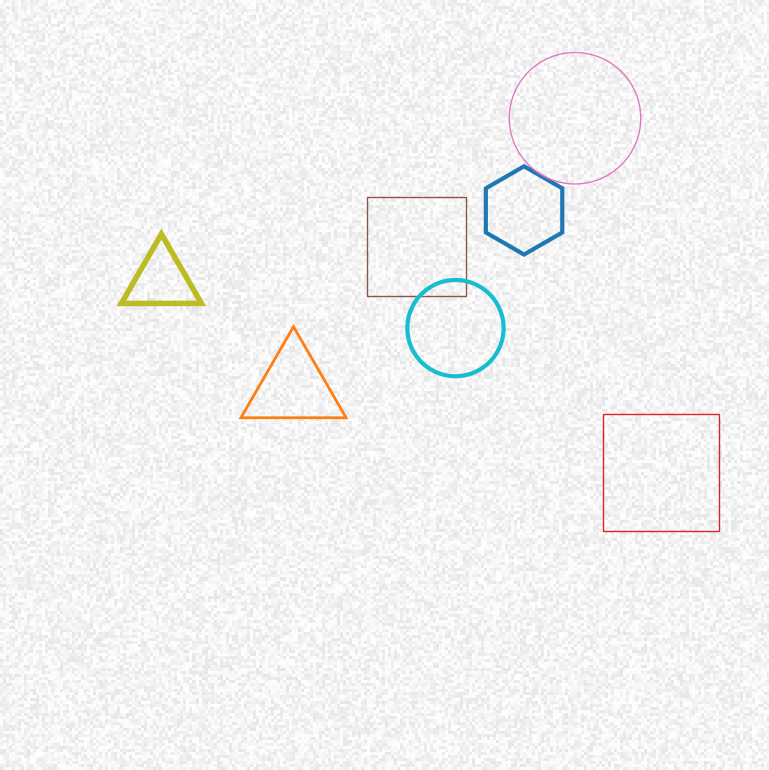[{"shape": "hexagon", "thickness": 1.5, "radius": 0.29, "center": [0.681, 0.727]}, {"shape": "triangle", "thickness": 1, "radius": 0.39, "center": [0.381, 0.497]}, {"shape": "square", "thickness": 0.5, "radius": 0.38, "center": [0.859, 0.387]}, {"shape": "square", "thickness": 0.5, "radius": 0.32, "center": [0.541, 0.68]}, {"shape": "circle", "thickness": 0.5, "radius": 0.43, "center": [0.747, 0.846]}, {"shape": "triangle", "thickness": 2, "radius": 0.3, "center": [0.21, 0.636]}, {"shape": "circle", "thickness": 1.5, "radius": 0.31, "center": [0.592, 0.574]}]